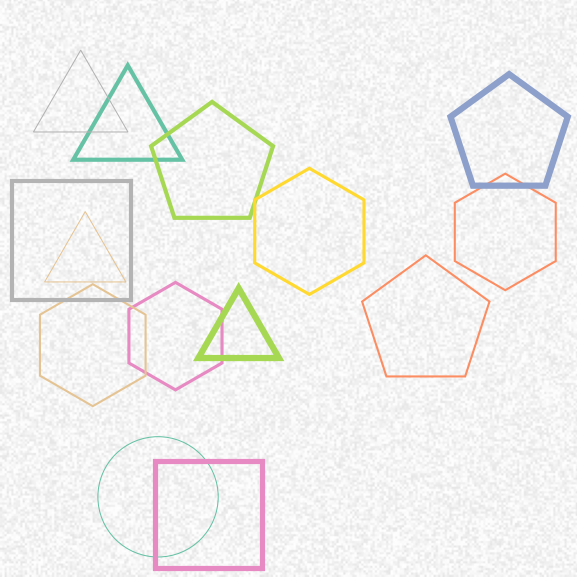[{"shape": "circle", "thickness": 0.5, "radius": 0.52, "center": [0.274, 0.139]}, {"shape": "triangle", "thickness": 2, "radius": 0.55, "center": [0.221, 0.777]}, {"shape": "hexagon", "thickness": 1, "radius": 0.5, "center": [0.875, 0.598]}, {"shape": "pentagon", "thickness": 1, "radius": 0.58, "center": [0.737, 0.441]}, {"shape": "pentagon", "thickness": 3, "radius": 0.53, "center": [0.882, 0.764]}, {"shape": "square", "thickness": 2.5, "radius": 0.46, "center": [0.361, 0.108]}, {"shape": "hexagon", "thickness": 1.5, "radius": 0.47, "center": [0.304, 0.417]}, {"shape": "triangle", "thickness": 3, "radius": 0.4, "center": [0.413, 0.419]}, {"shape": "pentagon", "thickness": 2, "radius": 0.56, "center": [0.367, 0.712]}, {"shape": "hexagon", "thickness": 1.5, "radius": 0.55, "center": [0.536, 0.598]}, {"shape": "triangle", "thickness": 0.5, "radius": 0.41, "center": [0.148, 0.552]}, {"shape": "hexagon", "thickness": 1, "radius": 0.53, "center": [0.161, 0.401]}, {"shape": "triangle", "thickness": 0.5, "radius": 0.47, "center": [0.14, 0.818]}, {"shape": "square", "thickness": 2, "radius": 0.52, "center": [0.124, 0.582]}]